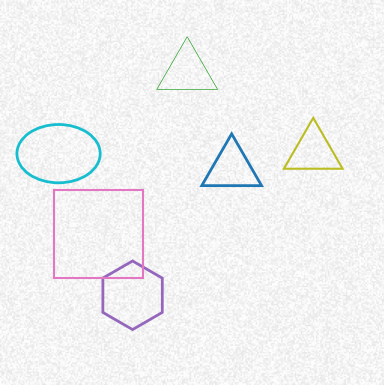[{"shape": "triangle", "thickness": 2, "radius": 0.45, "center": [0.602, 0.563]}, {"shape": "triangle", "thickness": 0.5, "radius": 0.46, "center": [0.486, 0.813]}, {"shape": "hexagon", "thickness": 2, "radius": 0.45, "center": [0.344, 0.233]}, {"shape": "square", "thickness": 1.5, "radius": 0.57, "center": [0.256, 0.393]}, {"shape": "triangle", "thickness": 1.5, "radius": 0.44, "center": [0.814, 0.606]}, {"shape": "oval", "thickness": 2, "radius": 0.54, "center": [0.152, 0.601]}]